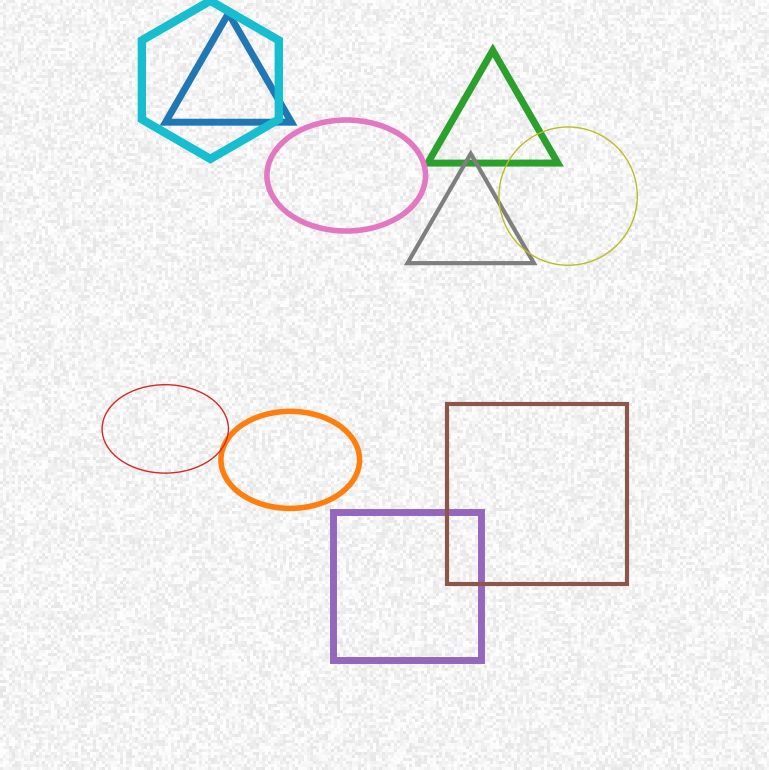[{"shape": "triangle", "thickness": 2.5, "radius": 0.47, "center": [0.297, 0.888]}, {"shape": "oval", "thickness": 2, "radius": 0.45, "center": [0.377, 0.403]}, {"shape": "triangle", "thickness": 2.5, "radius": 0.49, "center": [0.64, 0.837]}, {"shape": "oval", "thickness": 0.5, "radius": 0.41, "center": [0.215, 0.443]}, {"shape": "square", "thickness": 2.5, "radius": 0.48, "center": [0.528, 0.239]}, {"shape": "square", "thickness": 1.5, "radius": 0.58, "center": [0.698, 0.358]}, {"shape": "oval", "thickness": 2, "radius": 0.51, "center": [0.45, 0.772]}, {"shape": "triangle", "thickness": 1.5, "radius": 0.47, "center": [0.611, 0.706]}, {"shape": "circle", "thickness": 0.5, "radius": 0.45, "center": [0.738, 0.745]}, {"shape": "hexagon", "thickness": 3, "radius": 0.51, "center": [0.273, 0.896]}]